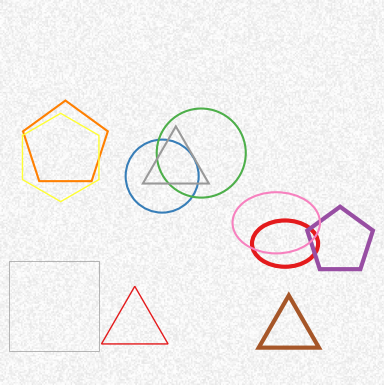[{"shape": "triangle", "thickness": 1, "radius": 0.5, "center": [0.35, 0.157]}, {"shape": "oval", "thickness": 3, "radius": 0.43, "center": [0.74, 0.367]}, {"shape": "circle", "thickness": 1.5, "radius": 0.47, "center": [0.421, 0.543]}, {"shape": "circle", "thickness": 1.5, "radius": 0.58, "center": [0.523, 0.602]}, {"shape": "pentagon", "thickness": 3, "radius": 0.45, "center": [0.883, 0.373]}, {"shape": "pentagon", "thickness": 1.5, "radius": 0.58, "center": [0.17, 0.623]}, {"shape": "hexagon", "thickness": 1, "radius": 0.57, "center": [0.158, 0.591]}, {"shape": "triangle", "thickness": 3, "radius": 0.45, "center": [0.75, 0.142]}, {"shape": "oval", "thickness": 1.5, "radius": 0.57, "center": [0.718, 0.421]}, {"shape": "triangle", "thickness": 1.5, "radius": 0.49, "center": [0.457, 0.573]}, {"shape": "square", "thickness": 0.5, "radius": 0.58, "center": [0.141, 0.206]}]